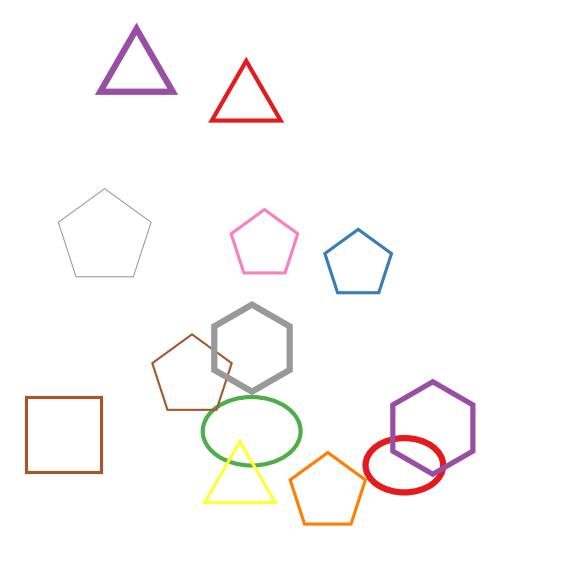[{"shape": "oval", "thickness": 3, "radius": 0.34, "center": [0.7, 0.194]}, {"shape": "triangle", "thickness": 2, "radius": 0.34, "center": [0.426, 0.825]}, {"shape": "pentagon", "thickness": 1.5, "radius": 0.3, "center": [0.62, 0.541]}, {"shape": "oval", "thickness": 2, "radius": 0.42, "center": [0.436, 0.252]}, {"shape": "triangle", "thickness": 3, "radius": 0.36, "center": [0.236, 0.877]}, {"shape": "hexagon", "thickness": 2.5, "radius": 0.4, "center": [0.75, 0.258]}, {"shape": "pentagon", "thickness": 1.5, "radius": 0.34, "center": [0.568, 0.147]}, {"shape": "triangle", "thickness": 1.5, "radius": 0.35, "center": [0.415, 0.164]}, {"shape": "square", "thickness": 1.5, "radius": 0.32, "center": [0.11, 0.247]}, {"shape": "pentagon", "thickness": 1, "radius": 0.36, "center": [0.332, 0.348]}, {"shape": "pentagon", "thickness": 1.5, "radius": 0.3, "center": [0.458, 0.576]}, {"shape": "hexagon", "thickness": 3, "radius": 0.38, "center": [0.436, 0.396]}, {"shape": "pentagon", "thickness": 0.5, "radius": 0.42, "center": [0.181, 0.588]}]